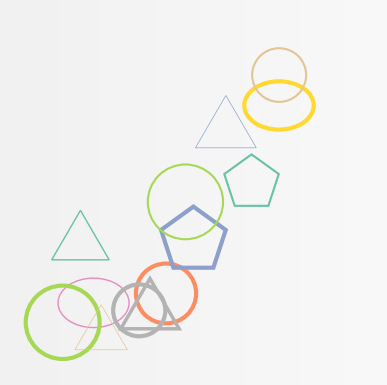[{"shape": "pentagon", "thickness": 1.5, "radius": 0.37, "center": [0.649, 0.525]}, {"shape": "triangle", "thickness": 1, "radius": 0.43, "center": [0.208, 0.368]}, {"shape": "circle", "thickness": 3, "radius": 0.39, "center": [0.428, 0.238]}, {"shape": "triangle", "thickness": 0.5, "radius": 0.45, "center": [0.583, 0.661]}, {"shape": "pentagon", "thickness": 3, "radius": 0.44, "center": [0.499, 0.376]}, {"shape": "oval", "thickness": 1, "radius": 0.46, "center": [0.241, 0.213]}, {"shape": "circle", "thickness": 1.5, "radius": 0.49, "center": [0.478, 0.476]}, {"shape": "circle", "thickness": 3, "radius": 0.48, "center": [0.162, 0.163]}, {"shape": "oval", "thickness": 3, "radius": 0.45, "center": [0.72, 0.726]}, {"shape": "triangle", "thickness": 0.5, "radius": 0.39, "center": [0.261, 0.131]}, {"shape": "circle", "thickness": 1.5, "radius": 0.35, "center": [0.72, 0.805]}, {"shape": "circle", "thickness": 3, "radius": 0.34, "center": [0.359, 0.194]}, {"shape": "triangle", "thickness": 2.5, "radius": 0.43, "center": [0.387, 0.189]}]